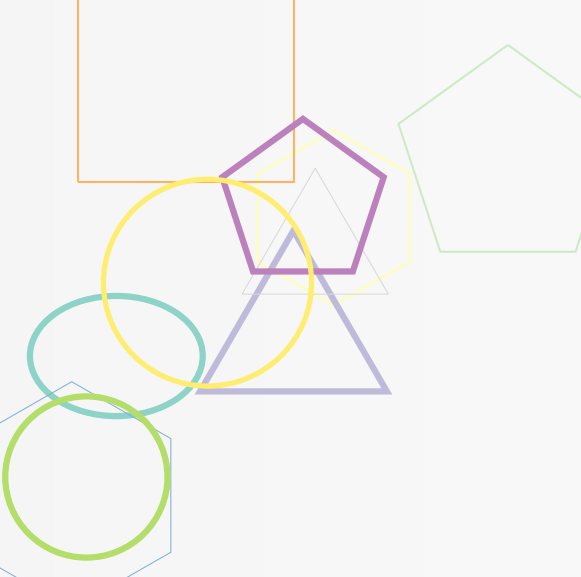[{"shape": "oval", "thickness": 3, "radius": 0.74, "center": [0.2, 0.383]}, {"shape": "hexagon", "thickness": 1, "radius": 0.76, "center": [0.574, 0.622]}, {"shape": "triangle", "thickness": 3, "radius": 0.93, "center": [0.505, 0.414]}, {"shape": "hexagon", "thickness": 0.5, "radius": 0.98, "center": [0.123, 0.141]}, {"shape": "square", "thickness": 1, "radius": 0.93, "center": [0.32, 0.87]}, {"shape": "circle", "thickness": 3, "radius": 0.7, "center": [0.149, 0.173]}, {"shape": "triangle", "thickness": 0.5, "radius": 0.73, "center": [0.542, 0.562]}, {"shape": "pentagon", "thickness": 3, "radius": 0.73, "center": [0.521, 0.647]}, {"shape": "pentagon", "thickness": 1, "radius": 0.99, "center": [0.874, 0.723]}, {"shape": "circle", "thickness": 2.5, "radius": 0.9, "center": [0.357, 0.51]}]